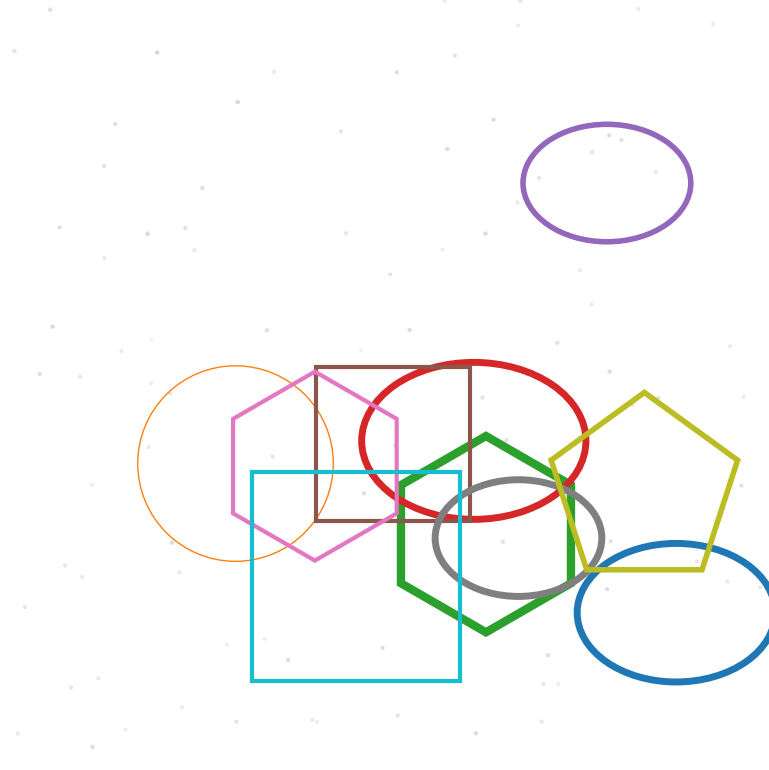[{"shape": "oval", "thickness": 2.5, "radius": 0.64, "center": [0.878, 0.204]}, {"shape": "circle", "thickness": 0.5, "radius": 0.63, "center": [0.306, 0.398]}, {"shape": "hexagon", "thickness": 3, "radius": 0.64, "center": [0.631, 0.306]}, {"shape": "oval", "thickness": 2.5, "radius": 0.73, "center": [0.615, 0.427]}, {"shape": "oval", "thickness": 2, "radius": 0.54, "center": [0.788, 0.762]}, {"shape": "square", "thickness": 1.5, "radius": 0.5, "center": [0.511, 0.423]}, {"shape": "hexagon", "thickness": 1.5, "radius": 0.61, "center": [0.409, 0.395]}, {"shape": "oval", "thickness": 2.5, "radius": 0.54, "center": [0.673, 0.301]}, {"shape": "pentagon", "thickness": 2, "radius": 0.64, "center": [0.837, 0.363]}, {"shape": "square", "thickness": 1.5, "radius": 0.68, "center": [0.462, 0.251]}]